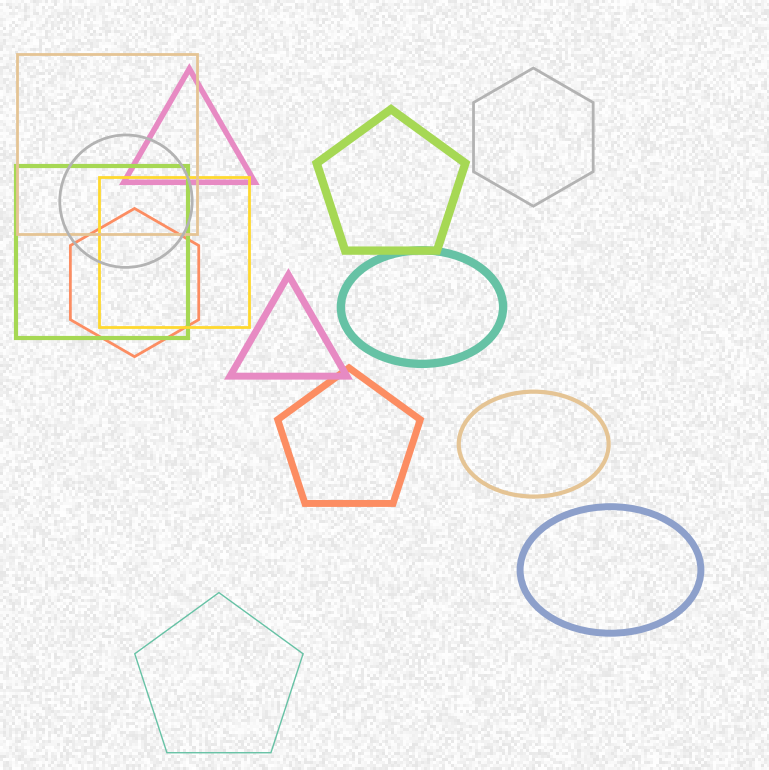[{"shape": "oval", "thickness": 3, "radius": 0.53, "center": [0.548, 0.601]}, {"shape": "pentagon", "thickness": 0.5, "radius": 0.57, "center": [0.284, 0.115]}, {"shape": "pentagon", "thickness": 2.5, "radius": 0.49, "center": [0.453, 0.425]}, {"shape": "hexagon", "thickness": 1, "radius": 0.48, "center": [0.175, 0.633]}, {"shape": "oval", "thickness": 2.5, "radius": 0.59, "center": [0.793, 0.26]}, {"shape": "triangle", "thickness": 2.5, "radius": 0.44, "center": [0.375, 0.555]}, {"shape": "triangle", "thickness": 2, "radius": 0.49, "center": [0.246, 0.812]}, {"shape": "pentagon", "thickness": 3, "radius": 0.51, "center": [0.508, 0.757]}, {"shape": "square", "thickness": 1.5, "radius": 0.56, "center": [0.132, 0.673]}, {"shape": "square", "thickness": 1, "radius": 0.49, "center": [0.226, 0.672]}, {"shape": "oval", "thickness": 1.5, "radius": 0.49, "center": [0.693, 0.423]}, {"shape": "square", "thickness": 1, "radius": 0.58, "center": [0.139, 0.813]}, {"shape": "hexagon", "thickness": 1, "radius": 0.45, "center": [0.693, 0.822]}, {"shape": "circle", "thickness": 1, "radius": 0.43, "center": [0.164, 0.739]}]